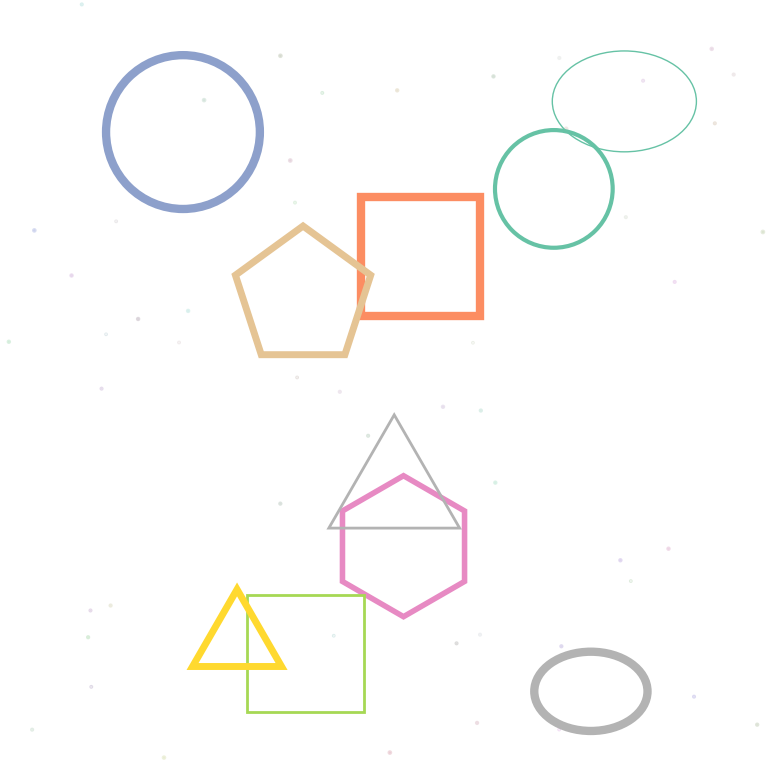[{"shape": "circle", "thickness": 1.5, "radius": 0.38, "center": [0.719, 0.755]}, {"shape": "oval", "thickness": 0.5, "radius": 0.47, "center": [0.811, 0.868]}, {"shape": "square", "thickness": 3, "radius": 0.39, "center": [0.546, 0.666]}, {"shape": "circle", "thickness": 3, "radius": 0.5, "center": [0.238, 0.828]}, {"shape": "hexagon", "thickness": 2, "radius": 0.46, "center": [0.524, 0.291]}, {"shape": "square", "thickness": 1, "radius": 0.38, "center": [0.397, 0.151]}, {"shape": "triangle", "thickness": 2.5, "radius": 0.33, "center": [0.308, 0.168]}, {"shape": "pentagon", "thickness": 2.5, "radius": 0.46, "center": [0.394, 0.614]}, {"shape": "oval", "thickness": 3, "radius": 0.37, "center": [0.767, 0.102]}, {"shape": "triangle", "thickness": 1, "radius": 0.49, "center": [0.512, 0.363]}]